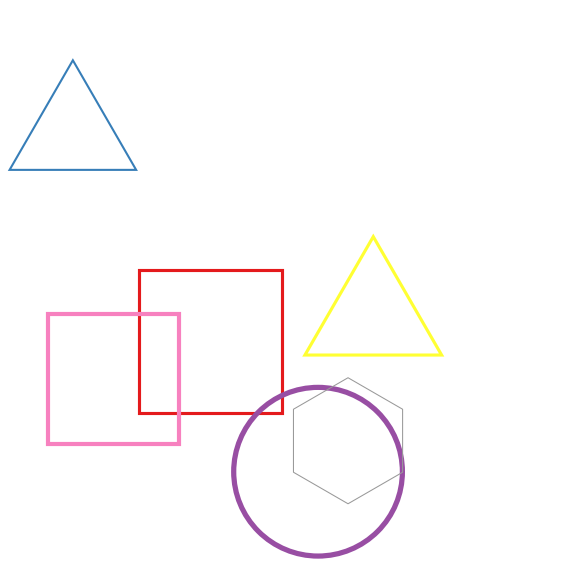[{"shape": "square", "thickness": 1.5, "radius": 0.62, "center": [0.364, 0.408]}, {"shape": "triangle", "thickness": 1, "radius": 0.63, "center": [0.126, 0.768]}, {"shape": "circle", "thickness": 2.5, "radius": 0.73, "center": [0.551, 0.182]}, {"shape": "triangle", "thickness": 1.5, "radius": 0.68, "center": [0.646, 0.453]}, {"shape": "square", "thickness": 2, "radius": 0.56, "center": [0.197, 0.343]}, {"shape": "hexagon", "thickness": 0.5, "radius": 0.55, "center": [0.603, 0.236]}]